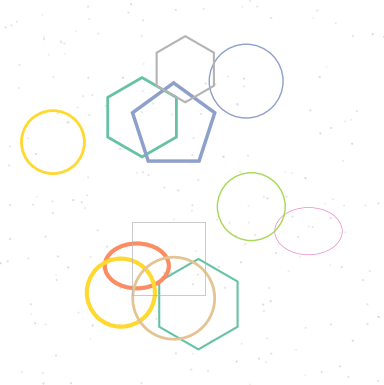[{"shape": "hexagon", "thickness": 1.5, "radius": 0.59, "center": [0.515, 0.21]}, {"shape": "hexagon", "thickness": 2, "radius": 0.52, "center": [0.369, 0.695]}, {"shape": "oval", "thickness": 3, "radius": 0.42, "center": [0.355, 0.309]}, {"shape": "circle", "thickness": 1, "radius": 0.48, "center": [0.639, 0.789]}, {"shape": "pentagon", "thickness": 2.5, "radius": 0.56, "center": [0.451, 0.672]}, {"shape": "oval", "thickness": 0.5, "radius": 0.44, "center": [0.801, 0.4]}, {"shape": "circle", "thickness": 1, "radius": 0.44, "center": [0.653, 0.463]}, {"shape": "circle", "thickness": 2, "radius": 0.41, "center": [0.137, 0.631]}, {"shape": "circle", "thickness": 3, "radius": 0.44, "center": [0.314, 0.24]}, {"shape": "circle", "thickness": 2, "radius": 0.53, "center": [0.451, 0.225]}, {"shape": "hexagon", "thickness": 1.5, "radius": 0.43, "center": [0.481, 0.82]}, {"shape": "square", "thickness": 0.5, "radius": 0.47, "center": [0.438, 0.329]}]